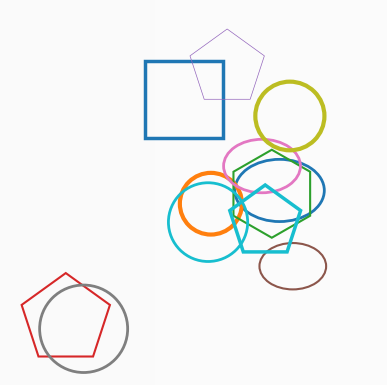[{"shape": "oval", "thickness": 2, "radius": 0.58, "center": [0.721, 0.505]}, {"shape": "square", "thickness": 2.5, "radius": 0.5, "center": [0.475, 0.741]}, {"shape": "circle", "thickness": 3, "radius": 0.4, "center": [0.544, 0.471]}, {"shape": "hexagon", "thickness": 1.5, "radius": 0.57, "center": [0.701, 0.497]}, {"shape": "pentagon", "thickness": 1.5, "radius": 0.6, "center": [0.17, 0.171]}, {"shape": "pentagon", "thickness": 0.5, "radius": 0.5, "center": [0.586, 0.824]}, {"shape": "oval", "thickness": 1.5, "radius": 0.43, "center": [0.756, 0.309]}, {"shape": "oval", "thickness": 2, "radius": 0.5, "center": [0.676, 0.569]}, {"shape": "circle", "thickness": 2, "radius": 0.57, "center": [0.216, 0.146]}, {"shape": "circle", "thickness": 3, "radius": 0.45, "center": [0.748, 0.699]}, {"shape": "circle", "thickness": 2, "radius": 0.51, "center": [0.537, 0.423]}, {"shape": "pentagon", "thickness": 2.5, "radius": 0.48, "center": [0.684, 0.423]}]